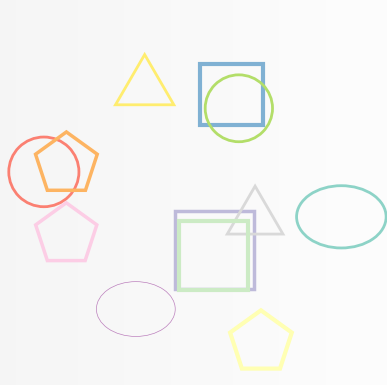[{"shape": "oval", "thickness": 2, "radius": 0.58, "center": [0.881, 0.437]}, {"shape": "pentagon", "thickness": 3, "radius": 0.42, "center": [0.673, 0.11]}, {"shape": "square", "thickness": 2.5, "radius": 0.51, "center": [0.553, 0.35]}, {"shape": "circle", "thickness": 2, "radius": 0.45, "center": [0.113, 0.554]}, {"shape": "square", "thickness": 3, "radius": 0.4, "center": [0.597, 0.755]}, {"shape": "pentagon", "thickness": 2.5, "radius": 0.42, "center": [0.171, 0.573]}, {"shape": "circle", "thickness": 2, "radius": 0.43, "center": [0.616, 0.719]}, {"shape": "pentagon", "thickness": 2.5, "radius": 0.41, "center": [0.171, 0.39]}, {"shape": "triangle", "thickness": 2, "radius": 0.41, "center": [0.658, 0.434]}, {"shape": "oval", "thickness": 0.5, "radius": 0.51, "center": [0.351, 0.197]}, {"shape": "square", "thickness": 3, "radius": 0.45, "center": [0.551, 0.336]}, {"shape": "triangle", "thickness": 2, "radius": 0.43, "center": [0.373, 0.771]}]